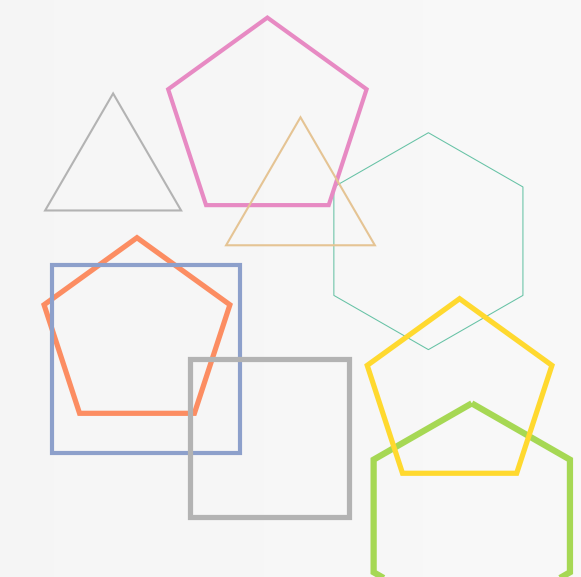[{"shape": "hexagon", "thickness": 0.5, "radius": 0.94, "center": [0.737, 0.582]}, {"shape": "pentagon", "thickness": 2.5, "radius": 0.84, "center": [0.236, 0.419]}, {"shape": "square", "thickness": 2, "radius": 0.81, "center": [0.252, 0.377]}, {"shape": "pentagon", "thickness": 2, "radius": 0.9, "center": [0.46, 0.789]}, {"shape": "hexagon", "thickness": 3, "radius": 0.98, "center": [0.812, 0.106]}, {"shape": "pentagon", "thickness": 2.5, "radius": 0.84, "center": [0.791, 0.315]}, {"shape": "triangle", "thickness": 1, "radius": 0.74, "center": [0.517, 0.648]}, {"shape": "square", "thickness": 2.5, "radius": 0.68, "center": [0.463, 0.24]}, {"shape": "triangle", "thickness": 1, "radius": 0.68, "center": [0.195, 0.702]}]